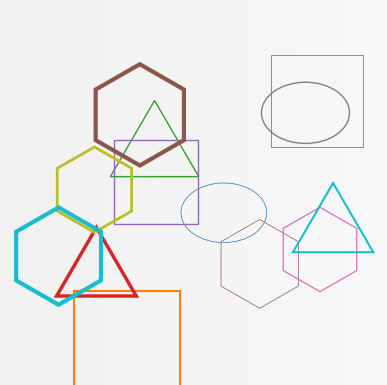[{"shape": "square", "thickness": 0.5, "radius": 0.59, "center": [0.819, 0.738]}, {"shape": "oval", "thickness": 0.5, "radius": 0.55, "center": [0.578, 0.447]}, {"shape": "square", "thickness": 1.5, "radius": 0.68, "center": [0.328, 0.107]}, {"shape": "triangle", "thickness": 1, "radius": 0.66, "center": [0.399, 0.607]}, {"shape": "triangle", "thickness": 2.5, "radius": 0.59, "center": [0.249, 0.29]}, {"shape": "square", "thickness": 1, "radius": 0.54, "center": [0.402, 0.527]}, {"shape": "hexagon", "thickness": 0.5, "radius": 0.58, "center": [0.67, 0.315]}, {"shape": "hexagon", "thickness": 3, "radius": 0.66, "center": [0.361, 0.702]}, {"shape": "hexagon", "thickness": 1, "radius": 0.55, "center": [0.826, 0.352]}, {"shape": "oval", "thickness": 1, "radius": 0.57, "center": [0.788, 0.707]}, {"shape": "hexagon", "thickness": 2, "radius": 0.55, "center": [0.244, 0.507]}, {"shape": "hexagon", "thickness": 3, "radius": 0.63, "center": [0.151, 0.335]}, {"shape": "triangle", "thickness": 1.5, "radius": 0.6, "center": [0.86, 0.405]}]